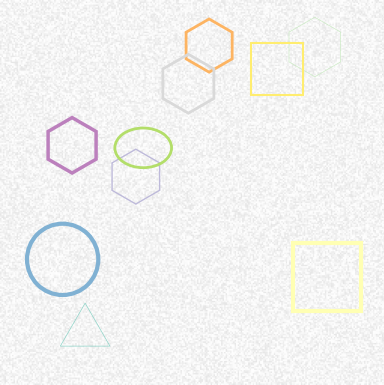[{"shape": "triangle", "thickness": 0.5, "radius": 0.37, "center": [0.221, 0.138]}, {"shape": "square", "thickness": 3, "radius": 0.44, "center": [0.85, 0.28]}, {"shape": "hexagon", "thickness": 1, "radius": 0.36, "center": [0.353, 0.541]}, {"shape": "circle", "thickness": 3, "radius": 0.46, "center": [0.163, 0.326]}, {"shape": "hexagon", "thickness": 2, "radius": 0.35, "center": [0.543, 0.882]}, {"shape": "oval", "thickness": 2, "radius": 0.37, "center": [0.372, 0.616]}, {"shape": "hexagon", "thickness": 2, "radius": 0.38, "center": [0.489, 0.783]}, {"shape": "hexagon", "thickness": 2.5, "radius": 0.36, "center": [0.187, 0.623]}, {"shape": "hexagon", "thickness": 0.5, "radius": 0.39, "center": [0.818, 0.878]}, {"shape": "square", "thickness": 1.5, "radius": 0.34, "center": [0.72, 0.82]}]